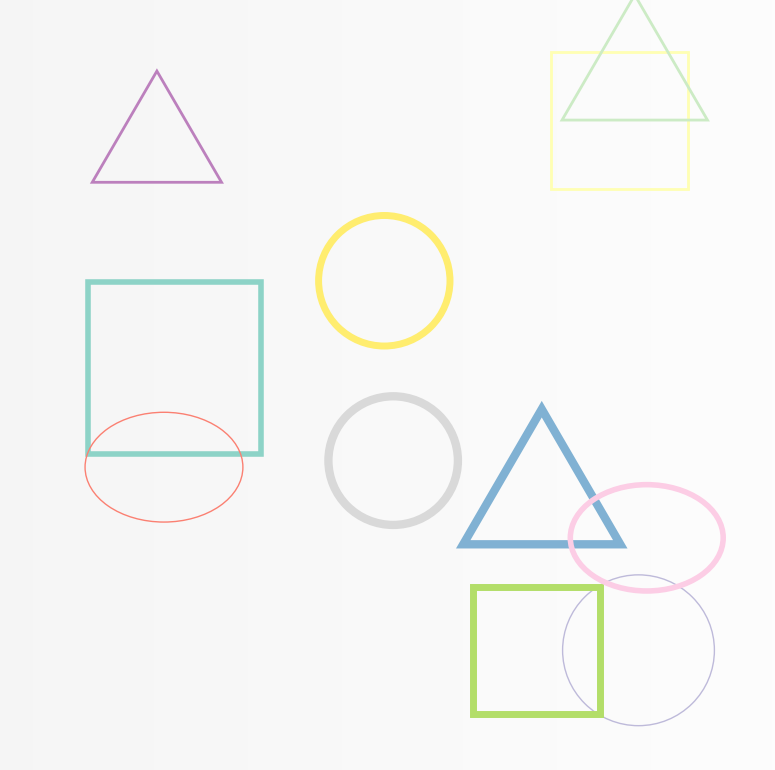[{"shape": "square", "thickness": 2, "radius": 0.56, "center": [0.225, 0.522]}, {"shape": "square", "thickness": 1, "radius": 0.44, "center": [0.799, 0.844]}, {"shape": "circle", "thickness": 0.5, "radius": 0.49, "center": [0.824, 0.156]}, {"shape": "oval", "thickness": 0.5, "radius": 0.51, "center": [0.212, 0.393]}, {"shape": "triangle", "thickness": 3, "radius": 0.59, "center": [0.699, 0.352]}, {"shape": "square", "thickness": 2.5, "radius": 0.41, "center": [0.692, 0.155]}, {"shape": "oval", "thickness": 2, "radius": 0.49, "center": [0.835, 0.302]}, {"shape": "circle", "thickness": 3, "radius": 0.42, "center": [0.507, 0.402]}, {"shape": "triangle", "thickness": 1, "radius": 0.48, "center": [0.202, 0.811]}, {"shape": "triangle", "thickness": 1, "radius": 0.54, "center": [0.819, 0.898]}, {"shape": "circle", "thickness": 2.5, "radius": 0.42, "center": [0.496, 0.635]}]